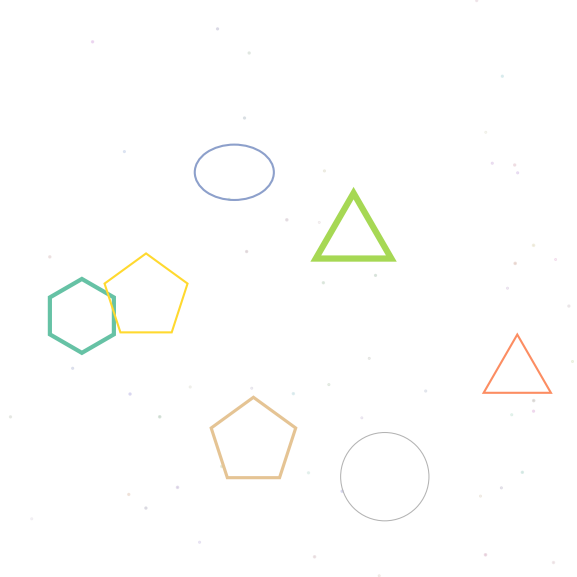[{"shape": "hexagon", "thickness": 2, "radius": 0.32, "center": [0.142, 0.452]}, {"shape": "triangle", "thickness": 1, "radius": 0.34, "center": [0.896, 0.353]}, {"shape": "oval", "thickness": 1, "radius": 0.34, "center": [0.406, 0.701]}, {"shape": "triangle", "thickness": 3, "radius": 0.38, "center": [0.612, 0.589]}, {"shape": "pentagon", "thickness": 1, "radius": 0.38, "center": [0.253, 0.485]}, {"shape": "pentagon", "thickness": 1.5, "radius": 0.38, "center": [0.439, 0.234]}, {"shape": "circle", "thickness": 0.5, "radius": 0.38, "center": [0.666, 0.174]}]